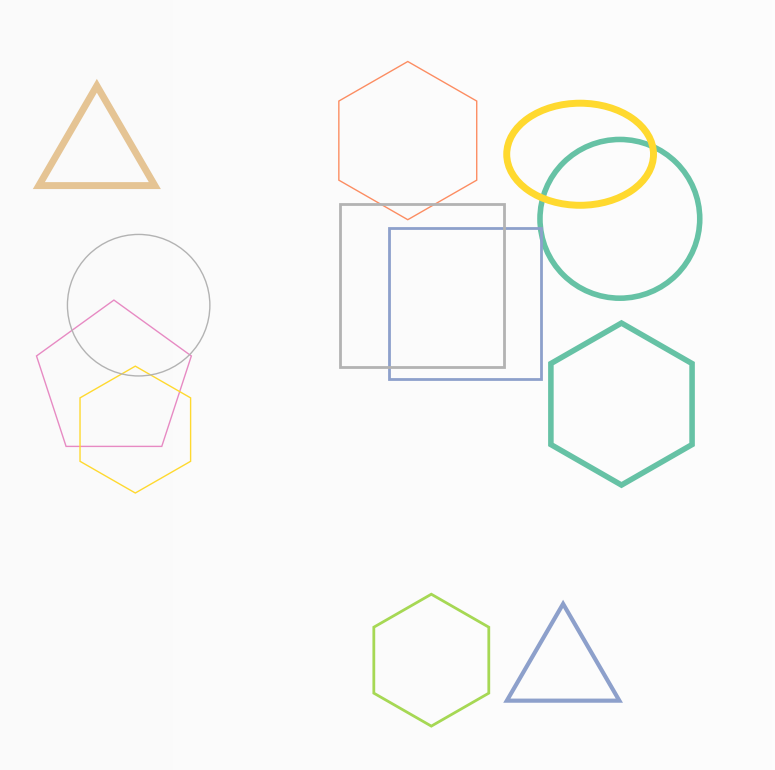[{"shape": "circle", "thickness": 2, "radius": 0.52, "center": [0.8, 0.716]}, {"shape": "hexagon", "thickness": 2, "radius": 0.53, "center": [0.802, 0.475]}, {"shape": "hexagon", "thickness": 0.5, "radius": 0.51, "center": [0.526, 0.817]}, {"shape": "triangle", "thickness": 1.5, "radius": 0.42, "center": [0.727, 0.132]}, {"shape": "square", "thickness": 1, "radius": 0.49, "center": [0.6, 0.606]}, {"shape": "pentagon", "thickness": 0.5, "radius": 0.53, "center": [0.147, 0.505]}, {"shape": "hexagon", "thickness": 1, "radius": 0.43, "center": [0.557, 0.143]}, {"shape": "hexagon", "thickness": 0.5, "radius": 0.41, "center": [0.175, 0.442]}, {"shape": "oval", "thickness": 2.5, "radius": 0.47, "center": [0.749, 0.8]}, {"shape": "triangle", "thickness": 2.5, "radius": 0.43, "center": [0.125, 0.802]}, {"shape": "circle", "thickness": 0.5, "radius": 0.46, "center": [0.179, 0.604]}, {"shape": "square", "thickness": 1, "radius": 0.53, "center": [0.545, 0.63]}]